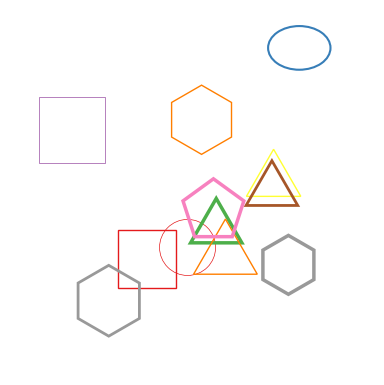[{"shape": "circle", "thickness": 0.5, "radius": 0.36, "center": [0.487, 0.357]}, {"shape": "square", "thickness": 1, "radius": 0.38, "center": [0.382, 0.328]}, {"shape": "oval", "thickness": 1.5, "radius": 0.41, "center": [0.777, 0.876]}, {"shape": "triangle", "thickness": 2.5, "radius": 0.38, "center": [0.562, 0.408]}, {"shape": "square", "thickness": 0.5, "radius": 0.43, "center": [0.186, 0.662]}, {"shape": "hexagon", "thickness": 1, "radius": 0.45, "center": [0.524, 0.689]}, {"shape": "triangle", "thickness": 1, "radius": 0.48, "center": [0.586, 0.336]}, {"shape": "triangle", "thickness": 1, "radius": 0.41, "center": [0.711, 0.531]}, {"shape": "triangle", "thickness": 2, "radius": 0.39, "center": [0.706, 0.505]}, {"shape": "pentagon", "thickness": 2.5, "radius": 0.42, "center": [0.554, 0.452]}, {"shape": "hexagon", "thickness": 2.5, "radius": 0.38, "center": [0.749, 0.312]}, {"shape": "hexagon", "thickness": 2, "radius": 0.46, "center": [0.282, 0.219]}]